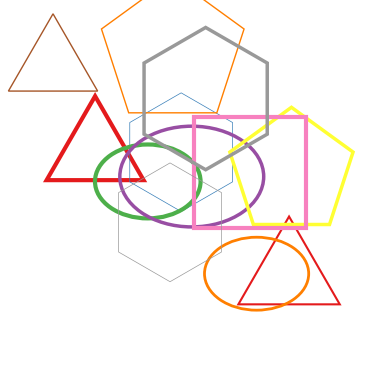[{"shape": "triangle", "thickness": 1.5, "radius": 0.76, "center": [0.751, 0.286]}, {"shape": "triangle", "thickness": 3, "radius": 0.73, "center": [0.247, 0.605]}, {"shape": "hexagon", "thickness": 0.5, "radius": 0.77, "center": [0.471, 0.605]}, {"shape": "oval", "thickness": 3, "radius": 0.69, "center": [0.384, 0.529]}, {"shape": "oval", "thickness": 2.5, "radius": 0.93, "center": [0.498, 0.541]}, {"shape": "pentagon", "thickness": 1, "radius": 0.97, "center": [0.449, 0.864]}, {"shape": "oval", "thickness": 2, "radius": 0.68, "center": [0.666, 0.289]}, {"shape": "pentagon", "thickness": 2.5, "radius": 0.84, "center": [0.757, 0.553]}, {"shape": "triangle", "thickness": 1, "radius": 0.67, "center": [0.138, 0.83]}, {"shape": "square", "thickness": 3, "radius": 0.72, "center": [0.649, 0.552]}, {"shape": "hexagon", "thickness": 0.5, "radius": 0.77, "center": [0.442, 0.423]}, {"shape": "hexagon", "thickness": 2.5, "radius": 0.92, "center": [0.534, 0.744]}]